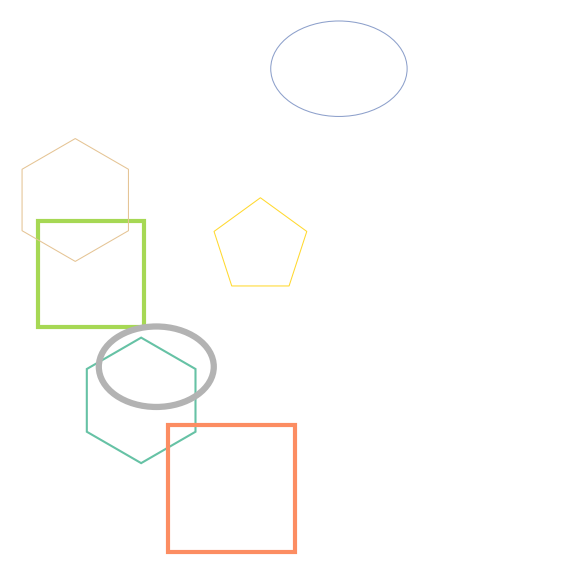[{"shape": "hexagon", "thickness": 1, "radius": 0.54, "center": [0.244, 0.306]}, {"shape": "square", "thickness": 2, "radius": 0.55, "center": [0.401, 0.153]}, {"shape": "oval", "thickness": 0.5, "radius": 0.59, "center": [0.587, 0.88]}, {"shape": "square", "thickness": 2, "radius": 0.46, "center": [0.157, 0.525]}, {"shape": "pentagon", "thickness": 0.5, "radius": 0.42, "center": [0.451, 0.572]}, {"shape": "hexagon", "thickness": 0.5, "radius": 0.53, "center": [0.13, 0.653]}, {"shape": "oval", "thickness": 3, "radius": 0.5, "center": [0.271, 0.364]}]